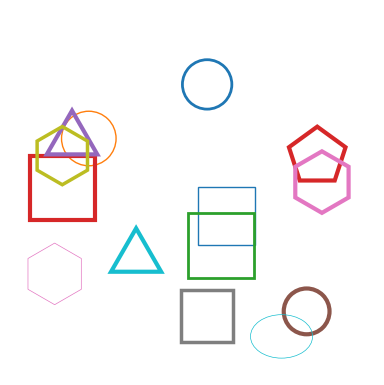[{"shape": "square", "thickness": 1, "radius": 0.37, "center": [0.588, 0.439]}, {"shape": "circle", "thickness": 2, "radius": 0.32, "center": [0.538, 0.781]}, {"shape": "circle", "thickness": 1, "radius": 0.35, "center": [0.231, 0.64]}, {"shape": "square", "thickness": 2, "radius": 0.43, "center": [0.574, 0.362]}, {"shape": "pentagon", "thickness": 3, "radius": 0.39, "center": [0.824, 0.594]}, {"shape": "square", "thickness": 3, "radius": 0.42, "center": [0.162, 0.512]}, {"shape": "triangle", "thickness": 3, "radius": 0.38, "center": [0.187, 0.637]}, {"shape": "circle", "thickness": 3, "radius": 0.3, "center": [0.796, 0.191]}, {"shape": "hexagon", "thickness": 0.5, "radius": 0.4, "center": [0.142, 0.289]}, {"shape": "hexagon", "thickness": 3, "radius": 0.4, "center": [0.836, 0.527]}, {"shape": "square", "thickness": 2.5, "radius": 0.34, "center": [0.538, 0.179]}, {"shape": "hexagon", "thickness": 2.5, "radius": 0.38, "center": [0.162, 0.596]}, {"shape": "oval", "thickness": 0.5, "radius": 0.4, "center": [0.731, 0.126]}, {"shape": "triangle", "thickness": 3, "radius": 0.38, "center": [0.354, 0.332]}]